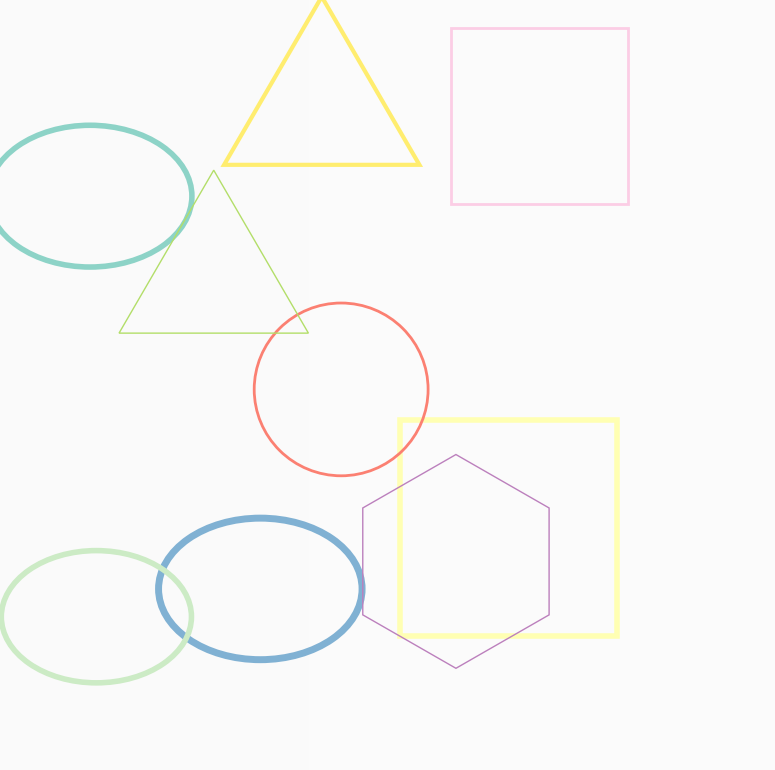[{"shape": "oval", "thickness": 2, "radius": 0.66, "center": [0.116, 0.745]}, {"shape": "square", "thickness": 2, "radius": 0.7, "center": [0.656, 0.315]}, {"shape": "circle", "thickness": 1, "radius": 0.56, "center": [0.44, 0.494]}, {"shape": "oval", "thickness": 2.5, "radius": 0.66, "center": [0.336, 0.235]}, {"shape": "triangle", "thickness": 0.5, "radius": 0.71, "center": [0.276, 0.638]}, {"shape": "square", "thickness": 1, "radius": 0.57, "center": [0.696, 0.849]}, {"shape": "hexagon", "thickness": 0.5, "radius": 0.69, "center": [0.588, 0.271]}, {"shape": "oval", "thickness": 2, "radius": 0.61, "center": [0.124, 0.199]}, {"shape": "triangle", "thickness": 1.5, "radius": 0.73, "center": [0.415, 0.859]}]